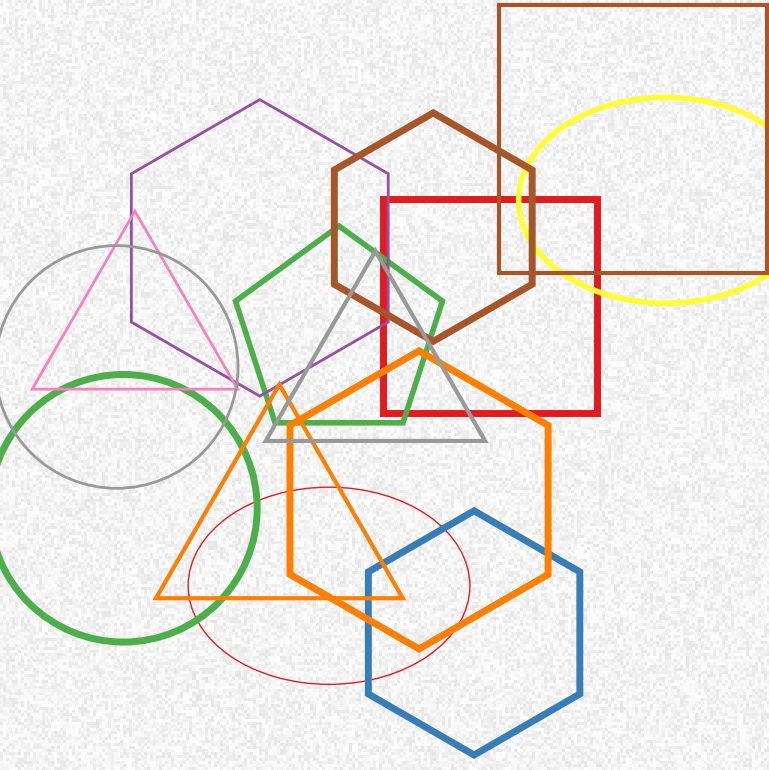[{"shape": "oval", "thickness": 0.5, "radius": 0.91, "center": [0.427, 0.239]}, {"shape": "square", "thickness": 2.5, "radius": 0.7, "center": [0.637, 0.602]}, {"shape": "hexagon", "thickness": 2.5, "radius": 0.79, "center": [0.616, 0.178]}, {"shape": "circle", "thickness": 2.5, "radius": 0.87, "center": [0.16, 0.34]}, {"shape": "pentagon", "thickness": 2, "radius": 0.71, "center": [0.44, 0.565]}, {"shape": "hexagon", "thickness": 1, "radius": 0.96, "center": [0.337, 0.678]}, {"shape": "triangle", "thickness": 1.5, "radius": 0.93, "center": [0.363, 0.316]}, {"shape": "hexagon", "thickness": 2.5, "radius": 0.97, "center": [0.544, 0.351]}, {"shape": "oval", "thickness": 2, "radius": 0.95, "center": [0.865, 0.74]}, {"shape": "square", "thickness": 1.5, "radius": 0.87, "center": [0.822, 0.819]}, {"shape": "hexagon", "thickness": 2.5, "radius": 0.74, "center": [0.563, 0.705]}, {"shape": "triangle", "thickness": 1, "radius": 0.77, "center": [0.175, 0.572]}, {"shape": "triangle", "thickness": 1.5, "radius": 0.82, "center": [0.488, 0.51]}, {"shape": "circle", "thickness": 1, "radius": 0.79, "center": [0.152, 0.523]}]